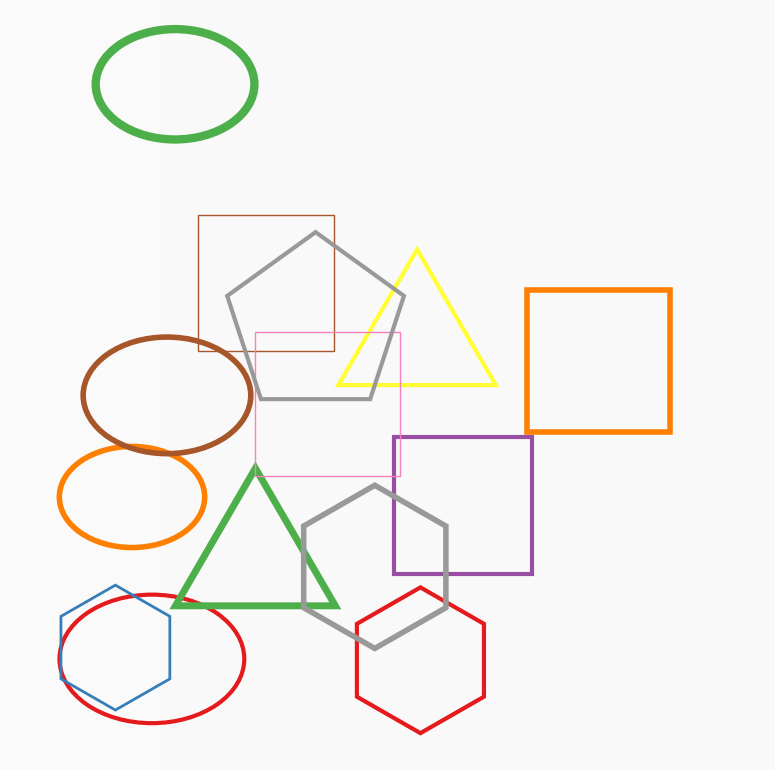[{"shape": "hexagon", "thickness": 1.5, "radius": 0.47, "center": [0.542, 0.143]}, {"shape": "oval", "thickness": 1.5, "radius": 0.6, "center": [0.196, 0.144]}, {"shape": "hexagon", "thickness": 1, "radius": 0.41, "center": [0.149, 0.159]}, {"shape": "triangle", "thickness": 2.5, "radius": 0.6, "center": [0.33, 0.273]}, {"shape": "oval", "thickness": 3, "radius": 0.51, "center": [0.226, 0.891]}, {"shape": "square", "thickness": 1.5, "radius": 0.44, "center": [0.597, 0.343]}, {"shape": "square", "thickness": 2, "radius": 0.46, "center": [0.772, 0.531]}, {"shape": "oval", "thickness": 2, "radius": 0.47, "center": [0.17, 0.355]}, {"shape": "triangle", "thickness": 1.5, "radius": 0.59, "center": [0.538, 0.559]}, {"shape": "square", "thickness": 0.5, "radius": 0.44, "center": [0.343, 0.633]}, {"shape": "oval", "thickness": 2, "radius": 0.54, "center": [0.215, 0.487]}, {"shape": "square", "thickness": 0.5, "radius": 0.47, "center": [0.422, 0.476]}, {"shape": "hexagon", "thickness": 2, "radius": 0.53, "center": [0.484, 0.264]}, {"shape": "pentagon", "thickness": 1.5, "radius": 0.6, "center": [0.407, 0.579]}]